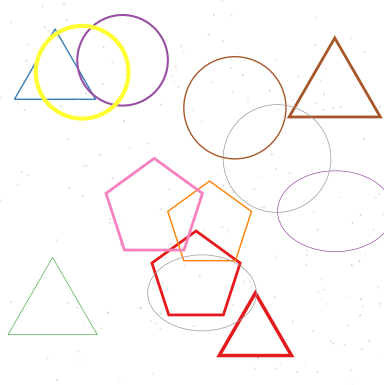[{"shape": "pentagon", "thickness": 2, "radius": 0.6, "center": [0.509, 0.28]}, {"shape": "triangle", "thickness": 2.5, "radius": 0.54, "center": [0.663, 0.131]}, {"shape": "triangle", "thickness": 1, "radius": 0.61, "center": [0.143, 0.803]}, {"shape": "triangle", "thickness": 0.5, "radius": 0.67, "center": [0.137, 0.198]}, {"shape": "oval", "thickness": 0.5, "radius": 0.75, "center": [0.871, 0.451]}, {"shape": "circle", "thickness": 1.5, "radius": 0.59, "center": [0.318, 0.843]}, {"shape": "pentagon", "thickness": 1, "radius": 0.57, "center": [0.544, 0.415]}, {"shape": "circle", "thickness": 3, "radius": 0.6, "center": [0.213, 0.812]}, {"shape": "circle", "thickness": 1, "radius": 0.66, "center": [0.61, 0.72]}, {"shape": "triangle", "thickness": 2, "radius": 0.68, "center": [0.869, 0.765]}, {"shape": "pentagon", "thickness": 2, "radius": 0.66, "center": [0.401, 0.457]}, {"shape": "oval", "thickness": 0.5, "radius": 0.71, "center": [0.525, 0.239]}, {"shape": "circle", "thickness": 0.5, "radius": 0.7, "center": [0.72, 0.588]}]